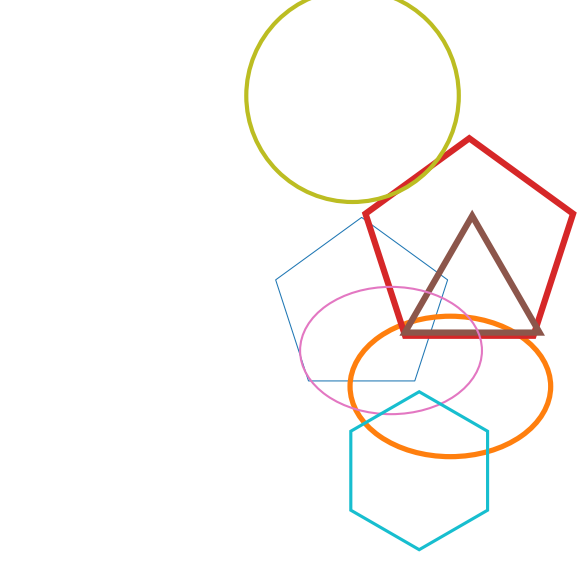[{"shape": "pentagon", "thickness": 0.5, "radius": 0.78, "center": [0.626, 0.466]}, {"shape": "oval", "thickness": 2.5, "radius": 0.87, "center": [0.78, 0.33]}, {"shape": "pentagon", "thickness": 3, "radius": 0.94, "center": [0.813, 0.571]}, {"shape": "triangle", "thickness": 3, "radius": 0.67, "center": [0.818, 0.491]}, {"shape": "oval", "thickness": 1, "radius": 0.79, "center": [0.677, 0.392]}, {"shape": "circle", "thickness": 2, "radius": 0.92, "center": [0.61, 0.833]}, {"shape": "hexagon", "thickness": 1.5, "radius": 0.68, "center": [0.726, 0.184]}]